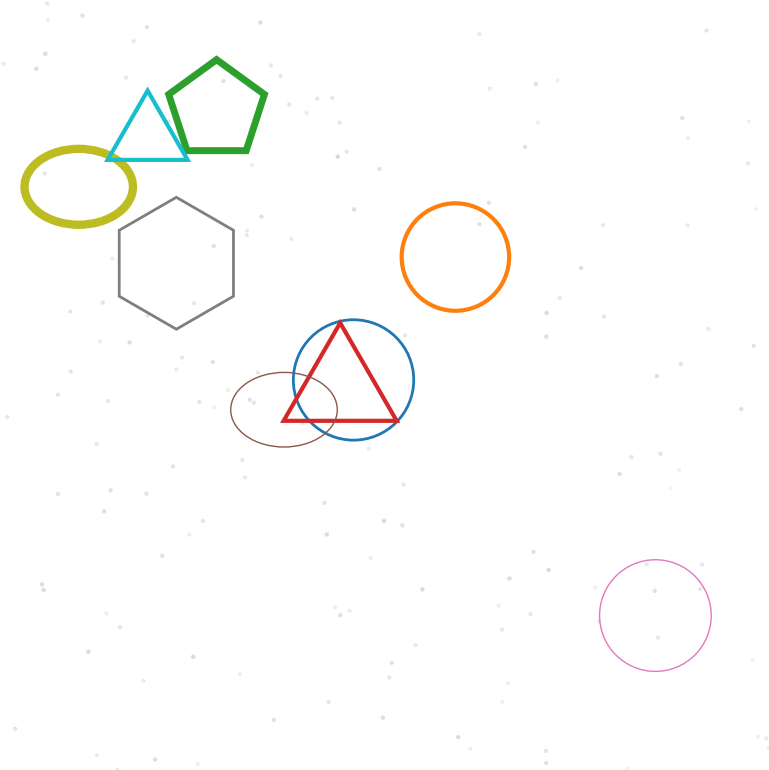[{"shape": "circle", "thickness": 1, "radius": 0.39, "center": [0.459, 0.507]}, {"shape": "circle", "thickness": 1.5, "radius": 0.35, "center": [0.591, 0.666]}, {"shape": "pentagon", "thickness": 2.5, "radius": 0.33, "center": [0.281, 0.857]}, {"shape": "triangle", "thickness": 1.5, "radius": 0.42, "center": [0.442, 0.496]}, {"shape": "oval", "thickness": 0.5, "radius": 0.35, "center": [0.369, 0.468]}, {"shape": "circle", "thickness": 0.5, "radius": 0.36, "center": [0.851, 0.201]}, {"shape": "hexagon", "thickness": 1, "radius": 0.43, "center": [0.229, 0.658]}, {"shape": "oval", "thickness": 3, "radius": 0.35, "center": [0.102, 0.757]}, {"shape": "triangle", "thickness": 1.5, "radius": 0.3, "center": [0.192, 0.822]}]